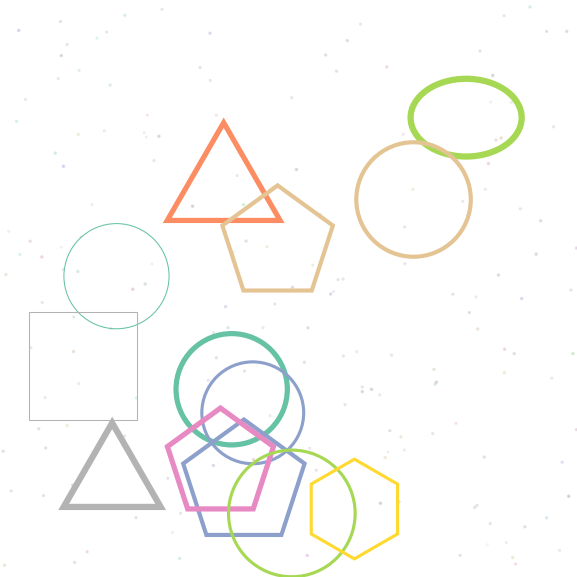[{"shape": "circle", "thickness": 2.5, "radius": 0.48, "center": [0.401, 0.325]}, {"shape": "circle", "thickness": 0.5, "radius": 0.46, "center": [0.202, 0.521]}, {"shape": "triangle", "thickness": 2.5, "radius": 0.56, "center": [0.387, 0.674]}, {"shape": "pentagon", "thickness": 2, "radius": 0.55, "center": [0.422, 0.162]}, {"shape": "circle", "thickness": 1.5, "radius": 0.44, "center": [0.438, 0.284]}, {"shape": "pentagon", "thickness": 2.5, "radius": 0.48, "center": [0.382, 0.196]}, {"shape": "circle", "thickness": 1.5, "radius": 0.55, "center": [0.505, 0.11]}, {"shape": "oval", "thickness": 3, "radius": 0.48, "center": [0.807, 0.795]}, {"shape": "hexagon", "thickness": 1.5, "radius": 0.43, "center": [0.614, 0.118]}, {"shape": "pentagon", "thickness": 2, "radius": 0.5, "center": [0.481, 0.577]}, {"shape": "circle", "thickness": 2, "radius": 0.5, "center": [0.716, 0.654]}, {"shape": "triangle", "thickness": 3, "radius": 0.48, "center": [0.194, 0.17]}, {"shape": "square", "thickness": 0.5, "radius": 0.47, "center": [0.144, 0.365]}]